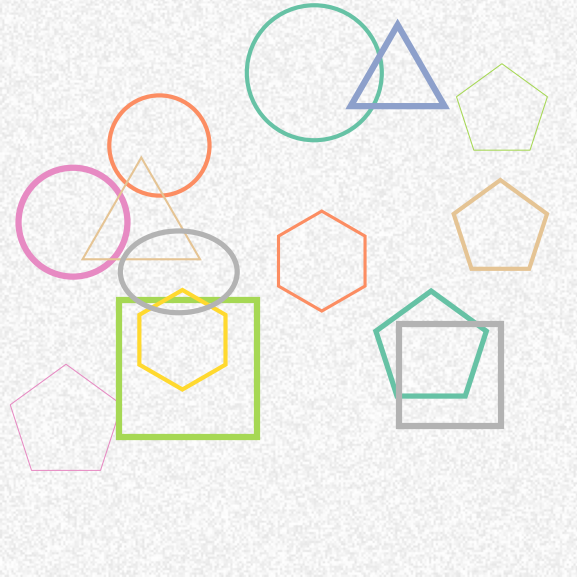[{"shape": "circle", "thickness": 2, "radius": 0.58, "center": [0.544, 0.873]}, {"shape": "pentagon", "thickness": 2.5, "radius": 0.5, "center": [0.747, 0.395]}, {"shape": "circle", "thickness": 2, "radius": 0.43, "center": [0.276, 0.747]}, {"shape": "hexagon", "thickness": 1.5, "radius": 0.43, "center": [0.557, 0.547]}, {"shape": "triangle", "thickness": 3, "radius": 0.47, "center": [0.689, 0.862]}, {"shape": "circle", "thickness": 3, "radius": 0.47, "center": [0.126, 0.614]}, {"shape": "pentagon", "thickness": 0.5, "radius": 0.51, "center": [0.114, 0.267]}, {"shape": "square", "thickness": 3, "radius": 0.6, "center": [0.326, 0.361]}, {"shape": "pentagon", "thickness": 0.5, "radius": 0.41, "center": [0.869, 0.806]}, {"shape": "hexagon", "thickness": 2, "radius": 0.43, "center": [0.316, 0.411]}, {"shape": "pentagon", "thickness": 2, "radius": 0.42, "center": [0.866, 0.602]}, {"shape": "triangle", "thickness": 1, "radius": 0.59, "center": [0.245, 0.609]}, {"shape": "square", "thickness": 3, "radius": 0.44, "center": [0.78, 0.351]}, {"shape": "oval", "thickness": 2.5, "radius": 0.51, "center": [0.31, 0.528]}]